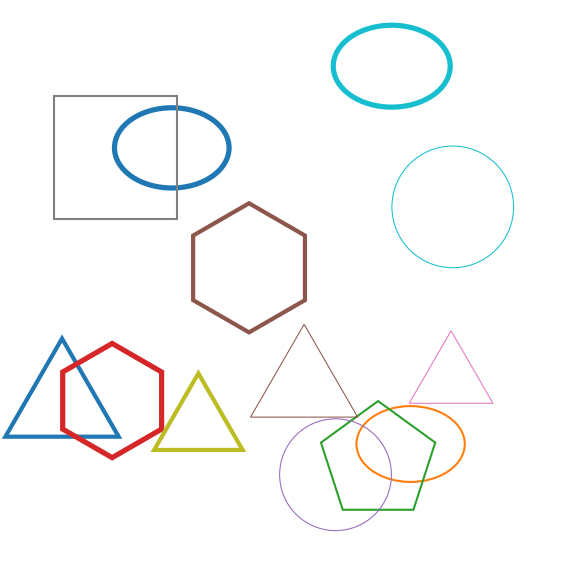[{"shape": "oval", "thickness": 2.5, "radius": 0.5, "center": [0.297, 0.743]}, {"shape": "triangle", "thickness": 2, "radius": 0.57, "center": [0.107, 0.3]}, {"shape": "oval", "thickness": 1, "radius": 0.47, "center": [0.711, 0.23]}, {"shape": "pentagon", "thickness": 1, "radius": 0.52, "center": [0.655, 0.201]}, {"shape": "hexagon", "thickness": 2.5, "radius": 0.49, "center": [0.194, 0.306]}, {"shape": "circle", "thickness": 0.5, "radius": 0.48, "center": [0.581, 0.177]}, {"shape": "triangle", "thickness": 0.5, "radius": 0.54, "center": [0.527, 0.33]}, {"shape": "hexagon", "thickness": 2, "radius": 0.56, "center": [0.431, 0.535]}, {"shape": "triangle", "thickness": 0.5, "radius": 0.42, "center": [0.781, 0.343]}, {"shape": "square", "thickness": 1, "radius": 0.53, "center": [0.201, 0.727]}, {"shape": "triangle", "thickness": 2, "radius": 0.44, "center": [0.343, 0.264]}, {"shape": "circle", "thickness": 0.5, "radius": 0.53, "center": [0.784, 0.641]}, {"shape": "oval", "thickness": 2.5, "radius": 0.51, "center": [0.678, 0.885]}]